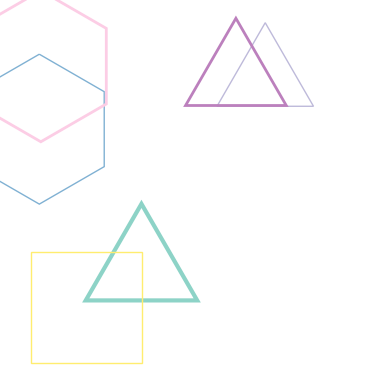[{"shape": "triangle", "thickness": 3, "radius": 0.84, "center": [0.367, 0.303]}, {"shape": "triangle", "thickness": 1, "radius": 0.72, "center": [0.689, 0.796]}, {"shape": "hexagon", "thickness": 1, "radius": 0.97, "center": [0.102, 0.665]}, {"shape": "hexagon", "thickness": 2, "radius": 0.98, "center": [0.106, 0.828]}, {"shape": "triangle", "thickness": 2, "radius": 0.76, "center": [0.613, 0.801]}, {"shape": "square", "thickness": 1, "radius": 0.72, "center": [0.225, 0.202]}]